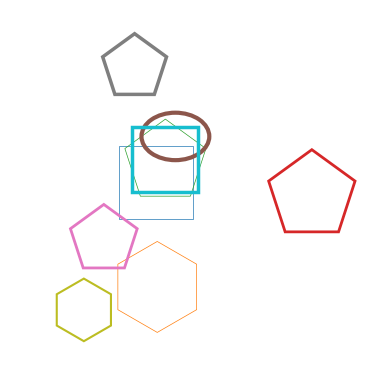[{"shape": "square", "thickness": 0.5, "radius": 0.48, "center": [0.405, 0.525]}, {"shape": "hexagon", "thickness": 0.5, "radius": 0.59, "center": [0.408, 0.255]}, {"shape": "pentagon", "thickness": 0.5, "radius": 0.55, "center": [0.43, 0.58]}, {"shape": "pentagon", "thickness": 2, "radius": 0.59, "center": [0.81, 0.493]}, {"shape": "oval", "thickness": 3, "radius": 0.44, "center": [0.456, 0.646]}, {"shape": "pentagon", "thickness": 2, "radius": 0.46, "center": [0.27, 0.378]}, {"shape": "pentagon", "thickness": 2.5, "radius": 0.44, "center": [0.35, 0.825]}, {"shape": "hexagon", "thickness": 1.5, "radius": 0.41, "center": [0.218, 0.195]}, {"shape": "square", "thickness": 2.5, "radius": 0.43, "center": [0.428, 0.586]}]